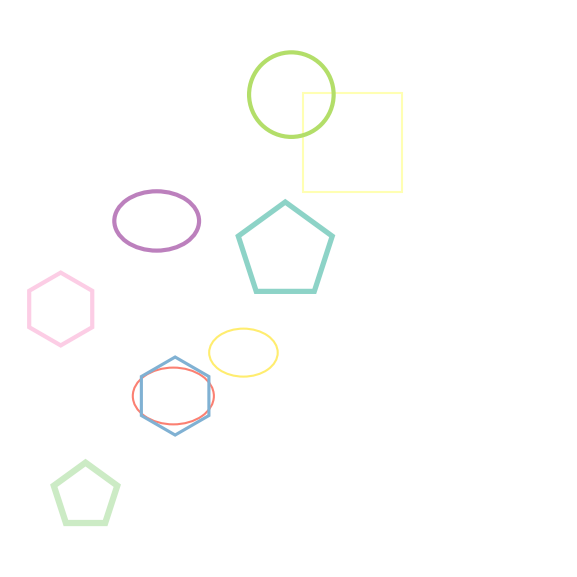[{"shape": "pentagon", "thickness": 2.5, "radius": 0.43, "center": [0.494, 0.564]}, {"shape": "square", "thickness": 1, "radius": 0.43, "center": [0.611, 0.753]}, {"shape": "oval", "thickness": 1, "radius": 0.35, "center": [0.3, 0.313]}, {"shape": "hexagon", "thickness": 1.5, "radius": 0.34, "center": [0.303, 0.313]}, {"shape": "circle", "thickness": 2, "radius": 0.37, "center": [0.505, 0.835]}, {"shape": "hexagon", "thickness": 2, "radius": 0.32, "center": [0.105, 0.464]}, {"shape": "oval", "thickness": 2, "radius": 0.37, "center": [0.271, 0.617]}, {"shape": "pentagon", "thickness": 3, "radius": 0.29, "center": [0.148, 0.14]}, {"shape": "oval", "thickness": 1, "radius": 0.3, "center": [0.422, 0.389]}]